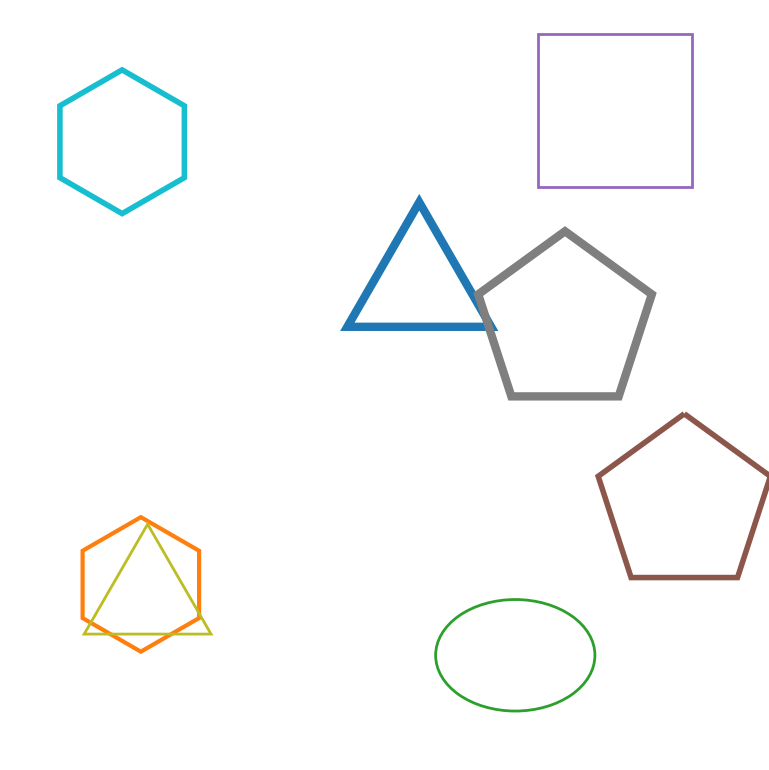[{"shape": "triangle", "thickness": 3, "radius": 0.54, "center": [0.544, 0.629]}, {"shape": "hexagon", "thickness": 1.5, "radius": 0.44, "center": [0.183, 0.241]}, {"shape": "oval", "thickness": 1, "radius": 0.52, "center": [0.669, 0.149]}, {"shape": "square", "thickness": 1, "radius": 0.5, "center": [0.799, 0.856]}, {"shape": "pentagon", "thickness": 2, "radius": 0.59, "center": [0.889, 0.345]}, {"shape": "pentagon", "thickness": 3, "radius": 0.59, "center": [0.734, 0.581]}, {"shape": "triangle", "thickness": 1, "radius": 0.48, "center": [0.192, 0.224]}, {"shape": "hexagon", "thickness": 2, "radius": 0.47, "center": [0.159, 0.816]}]